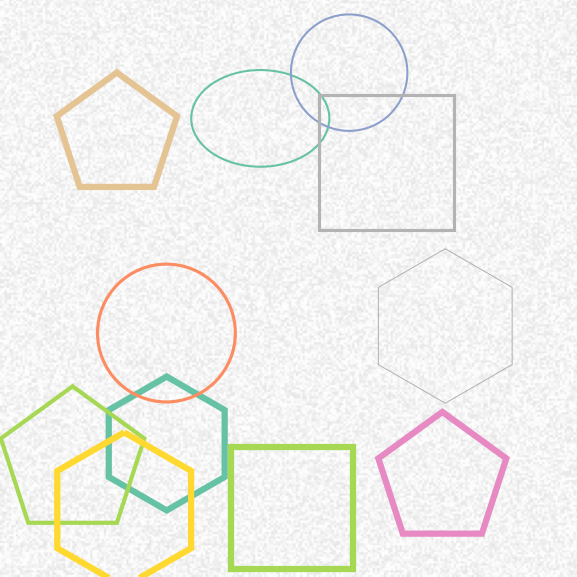[{"shape": "oval", "thickness": 1, "radius": 0.6, "center": [0.451, 0.794]}, {"shape": "hexagon", "thickness": 3, "radius": 0.58, "center": [0.289, 0.231]}, {"shape": "circle", "thickness": 1.5, "radius": 0.6, "center": [0.288, 0.422]}, {"shape": "circle", "thickness": 1, "radius": 0.5, "center": [0.605, 0.873]}, {"shape": "pentagon", "thickness": 3, "radius": 0.58, "center": [0.766, 0.169]}, {"shape": "square", "thickness": 3, "radius": 0.53, "center": [0.506, 0.12]}, {"shape": "pentagon", "thickness": 2, "radius": 0.65, "center": [0.126, 0.2]}, {"shape": "hexagon", "thickness": 3, "radius": 0.67, "center": [0.215, 0.117]}, {"shape": "pentagon", "thickness": 3, "radius": 0.55, "center": [0.202, 0.764]}, {"shape": "square", "thickness": 1.5, "radius": 0.59, "center": [0.669, 0.718]}, {"shape": "hexagon", "thickness": 0.5, "radius": 0.67, "center": [0.771, 0.435]}]